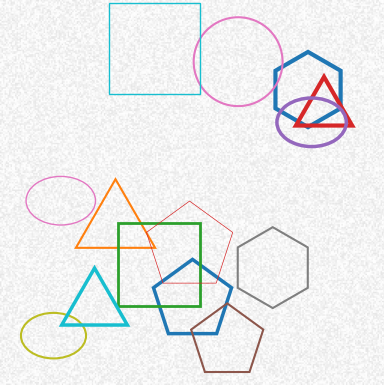[{"shape": "hexagon", "thickness": 3, "radius": 0.49, "center": [0.8, 0.767]}, {"shape": "pentagon", "thickness": 2.5, "radius": 0.53, "center": [0.5, 0.22]}, {"shape": "triangle", "thickness": 1.5, "radius": 0.59, "center": [0.3, 0.416]}, {"shape": "square", "thickness": 2, "radius": 0.54, "center": [0.413, 0.313]}, {"shape": "pentagon", "thickness": 0.5, "radius": 0.59, "center": [0.492, 0.36]}, {"shape": "triangle", "thickness": 3, "radius": 0.42, "center": [0.842, 0.716]}, {"shape": "oval", "thickness": 2.5, "radius": 0.45, "center": [0.809, 0.682]}, {"shape": "pentagon", "thickness": 1.5, "radius": 0.49, "center": [0.59, 0.113]}, {"shape": "circle", "thickness": 1.5, "radius": 0.58, "center": [0.619, 0.84]}, {"shape": "oval", "thickness": 1, "radius": 0.45, "center": [0.158, 0.479]}, {"shape": "hexagon", "thickness": 1.5, "radius": 0.53, "center": [0.708, 0.305]}, {"shape": "oval", "thickness": 1.5, "radius": 0.42, "center": [0.139, 0.128]}, {"shape": "square", "thickness": 1, "radius": 0.59, "center": [0.401, 0.874]}, {"shape": "triangle", "thickness": 2.5, "radius": 0.49, "center": [0.246, 0.205]}]